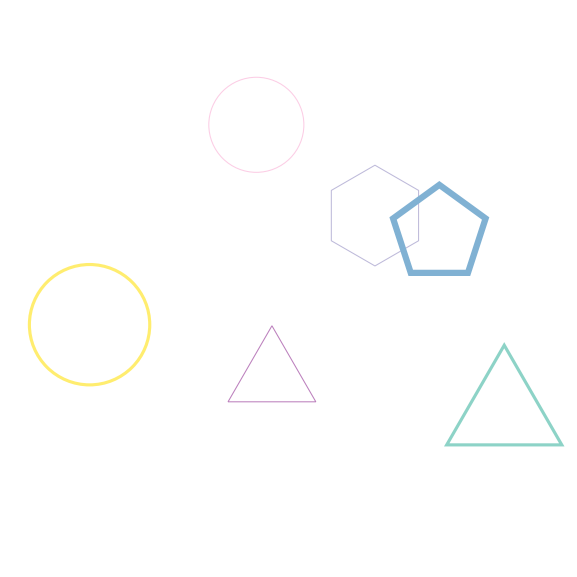[{"shape": "triangle", "thickness": 1.5, "radius": 0.58, "center": [0.873, 0.286]}, {"shape": "hexagon", "thickness": 0.5, "radius": 0.44, "center": [0.649, 0.626]}, {"shape": "pentagon", "thickness": 3, "radius": 0.42, "center": [0.761, 0.595]}, {"shape": "circle", "thickness": 0.5, "radius": 0.41, "center": [0.444, 0.783]}, {"shape": "triangle", "thickness": 0.5, "radius": 0.44, "center": [0.471, 0.347]}, {"shape": "circle", "thickness": 1.5, "radius": 0.52, "center": [0.155, 0.437]}]